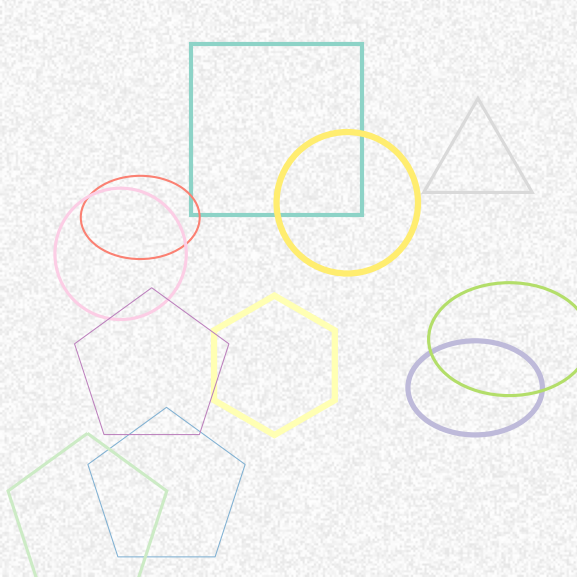[{"shape": "square", "thickness": 2, "radius": 0.74, "center": [0.479, 0.774]}, {"shape": "hexagon", "thickness": 3, "radius": 0.6, "center": [0.475, 0.367]}, {"shape": "oval", "thickness": 2.5, "radius": 0.58, "center": [0.823, 0.328]}, {"shape": "oval", "thickness": 1, "radius": 0.51, "center": [0.243, 0.623]}, {"shape": "pentagon", "thickness": 0.5, "radius": 0.72, "center": [0.288, 0.151]}, {"shape": "oval", "thickness": 1.5, "radius": 0.7, "center": [0.882, 0.412]}, {"shape": "circle", "thickness": 1.5, "radius": 0.57, "center": [0.209, 0.56]}, {"shape": "triangle", "thickness": 1.5, "radius": 0.54, "center": [0.828, 0.72]}, {"shape": "pentagon", "thickness": 0.5, "radius": 0.7, "center": [0.263, 0.36]}, {"shape": "pentagon", "thickness": 1.5, "radius": 0.72, "center": [0.151, 0.104]}, {"shape": "circle", "thickness": 3, "radius": 0.61, "center": [0.601, 0.648]}]